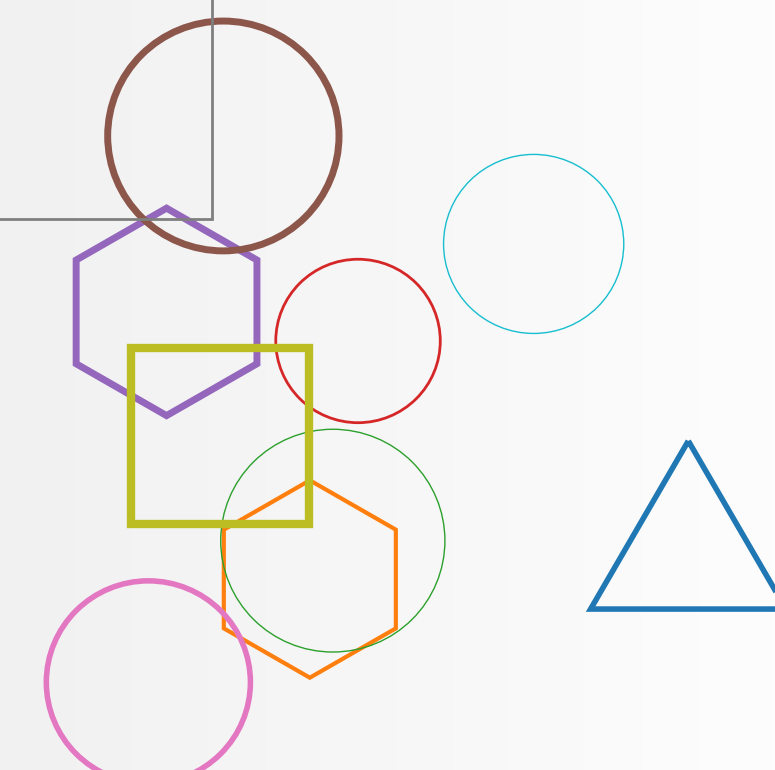[{"shape": "triangle", "thickness": 2, "radius": 0.73, "center": [0.888, 0.282]}, {"shape": "hexagon", "thickness": 1.5, "radius": 0.64, "center": [0.4, 0.248]}, {"shape": "circle", "thickness": 0.5, "radius": 0.72, "center": [0.429, 0.298]}, {"shape": "circle", "thickness": 1, "radius": 0.53, "center": [0.462, 0.557]}, {"shape": "hexagon", "thickness": 2.5, "radius": 0.67, "center": [0.215, 0.595]}, {"shape": "circle", "thickness": 2.5, "radius": 0.75, "center": [0.288, 0.823]}, {"shape": "circle", "thickness": 2, "radius": 0.66, "center": [0.191, 0.114]}, {"shape": "square", "thickness": 1, "radius": 0.74, "center": [0.125, 0.864]}, {"shape": "square", "thickness": 3, "radius": 0.57, "center": [0.283, 0.434]}, {"shape": "circle", "thickness": 0.5, "radius": 0.58, "center": [0.689, 0.683]}]